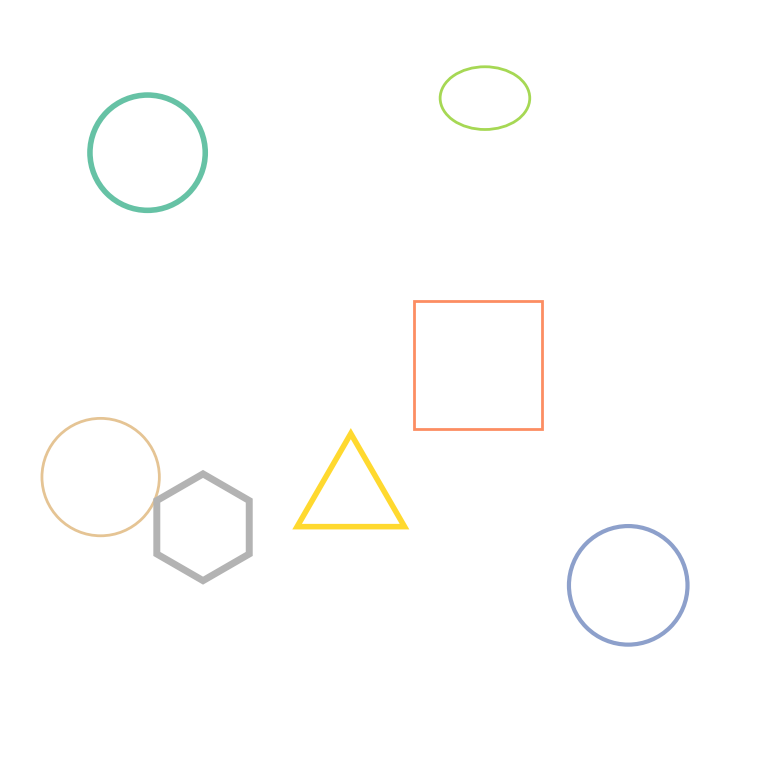[{"shape": "circle", "thickness": 2, "radius": 0.37, "center": [0.192, 0.802]}, {"shape": "square", "thickness": 1, "radius": 0.41, "center": [0.621, 0.526]}, {"shape": "circle", "thickness": 1.5, "radius": 0.38, "center": [0.816, 0.24]}, {"shape": "oval", "thickness": 1, "radius": 0.29, "center": [0.63, 0.873]}, {"shape": "triangle", "thickness": 2, "radius": 0.4, "center": [0.456, 0.356]}, {"shape": "circle", "thickness": 1, "radius": 0.38, "center": [0.131, 0.38]}, {"shape": "hexagon", "thickness": 2.5, "radius": 0.35, "center": [0.264, 0.315]}]